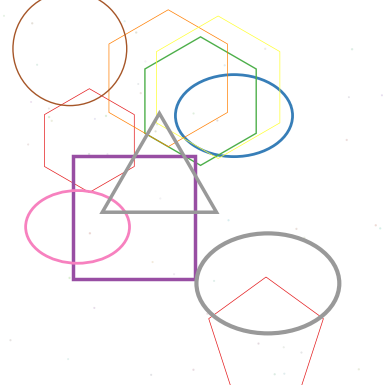[{"shape": "pentagon", "thickness": 0.5, "radius": 0.78, "center": [0.691, 0.124]}, {"shape": "hexagon", "thickness": 0.5, "radius": 0.67, "center": [0.232, 0.635]}, {"shape": "oval", "thickness": 2, "radius": 0.76, "center": [0.608, 0.7]}, {"shape": "hexagon", "thickness": 1, "radius": 0.83, "center": [0.521, 0.737]}, {"shape": "square", "thickness": 2.5, "radius": 0.8, "center": [0.348, 0.436]}, {"shape": "hexagon", "thickness": 0.5, "radius": 0.89, "center": [0.437, 0.797]}, {"shape": "hexagon", "thickness": 0.5, "radius": 0.93, "center": [0.567, 0.773]}, {"shape": "circle", "thickness": 1, "radius": 0.74, "center": [0.181, 0.873]}, {"shape": "oval", "thickness": 2, "radius": 0.67, "center": [0.201, 0.411]}, {"shape": "triangle", "thickness": 2.5, "radius": 0.86, "center": [0.414, 0.534]}, {"shape": "oval", "thickness": 3, "radius": 0.93, "center": [0.696, 0.264]}]